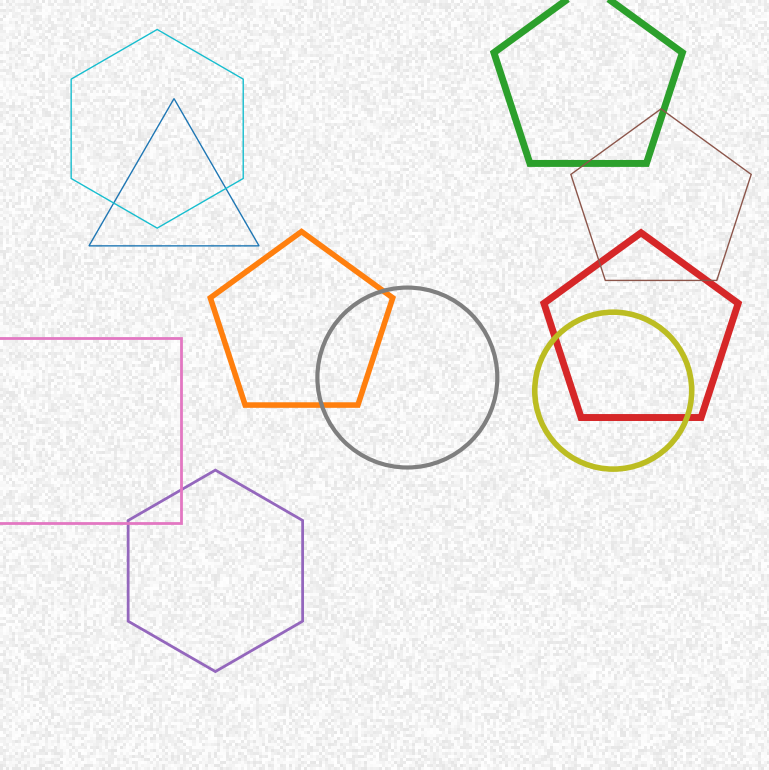[{"shape": "triangle", "thickness": 0.5, "radius": 0.64, "center": [0.226, 0.744]}, {"shape": "pentagon", "thickness": 2, "radius": 0.62, "center": [0.392, 0.575]}, {"shape": "pentagon", "thickness": 2.5, "radius": 0.64, "center": [0.764, 0.892]}, {"shape": "pentagon", "thickness": 2.5, "radius": 0.66, "center": [0.833, 0.565]}, {"shape": "hexagon", "thickness": 1, "radius": 0.65, "center": [0.28, 0.259]}, {"shape": "pentagon", "thickness": 0.5, "radius": 0.62, "center": [0.858, 0.735]}, {"shape": "square", "thickness": 1, "radius": 0.6, "center": [0.115, 0.441]}, {"shape": "circle", "thickness": 1.5, "radius": 0.58, "center": [0.529, 0.51]}, {"shape": "circle", "thickness": 2, "radius": 0.51, "center": [0.796, 0.493]}, {"shape": "hexagon", "thickness": 0.5, "radius": 0.65, "center": [0.204, 0.833]}]